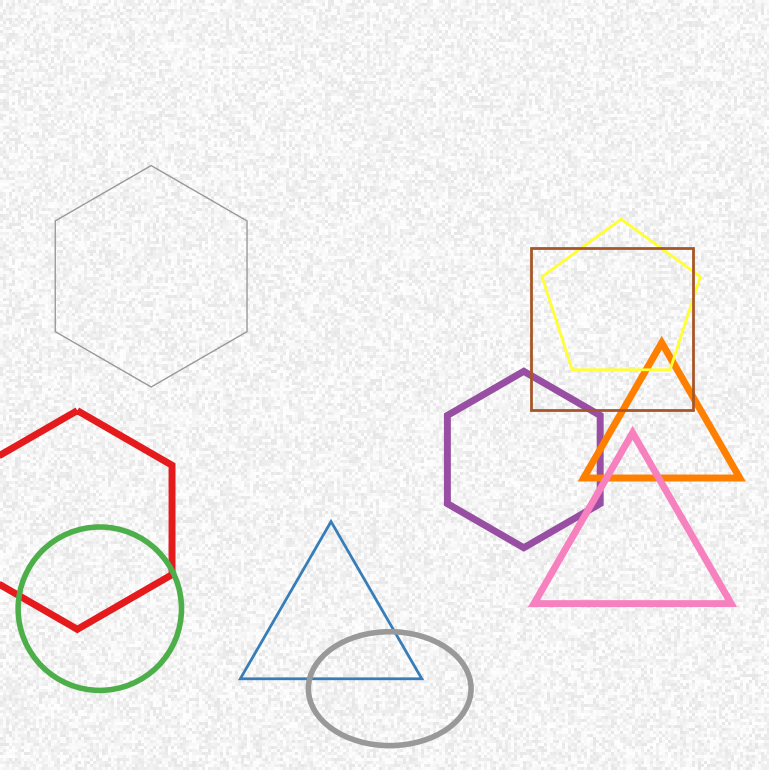[{"shape": "hexagon", "thickness": 2.5, "radius": 0.71, "center": [0.1, 0.325]}, {"shape": "triangle", "thickness": 1, "radius": 0.68, "center": [0.43, 0.187]}, {"shape": "circle", "thickness": 2, "radius": 0.53, "center": [0.13, 0.209]}, {"shape": "hexagon", "thickness": 2.5, "radius": 0.57, "center": [0.68, 0.403]}, {"shape": "triangle", "thickness": 2.5, "radius": 0.59, "center": [0.859, 0.438]}, {"shape": "pentagon", "thickness": 1, "radius": 0.54, "center": [0.807, 0.607]}, {"shape": "square", "thickness": 1, "radius": 0.53, "center": [0.795, 0.573]}, {"shape": "triangle", "thickness": 2.5, "radius": 0.74, "center": [0.822, 0.29]}, {"shape": "hexagon", "thickness": 0.5, "radius": 0.72, "center": [0.196, 0.641]}, {"shape": "oval", "thickness": 2, "radius": 0.53, "center": [0.506, 0.106]}]